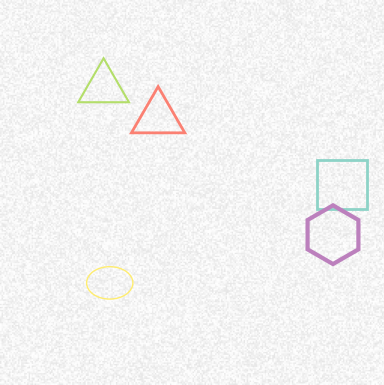[{"shape": "square", "thickness": 2, "radius": 0.32, "center": [0.888, 0.52]}, {"shape": "triangle", "thickness": 2, "radius": 0.4, "center": [0.411, 0.695]}, {"shape": "triangle", "thickness": 1.5, "radius": 0.38, "center": [0.269, 0.773]}, {"shape": "hexagon", "thickness": 3, "radius": 0.38, "center": [0.865, 0.39]}, {"shape": "oval", "thickness": 1, "radius": 0.3, "center": [0.285, 0.265]}]